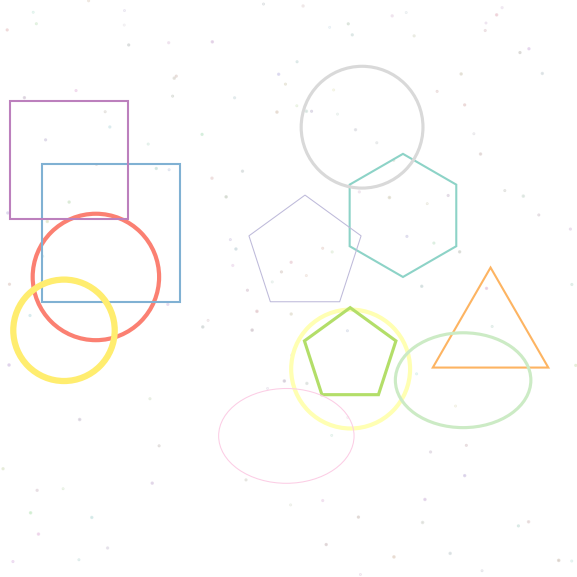[{"shape": "hexagon", "thickness": 1, "radius": 0.53, "center": [0.698, 0.626]}, {"shape": "circle", "thickness": 2, "radius": 0.51, "center": [0.607, 0.36]}, {"shape": "pentagon", "thickness": 0.5, "radius": 0.51, "center": [0.528, 0.559]}, {"shape": "circle", "thickness": 2, "radius": 0.55, "center": [0.166, 0.52]}, {"shape": "square", "thickness": 1, "radius": 0.6, "center": [0.192, 0.595]}, {"shape": "triangle", "thickness": 1, "radius": 0.58, "center": [0.849, 0.42]}, {"shape": "pentagon", "thickness": 1.5, "radius": 0.42, "center": [0.606, 0.383]}, {"shape": "oval", "thickness": 0.5, "radius": 0.59, "center": [0.496, 0.244]}, {"shape": "circle", "thickness": 1.5, "radius": 0.53, "center": [0.627, 0.779]}, {"shape": "square", "thickness": 1, "radius": 0.51, "center": [0.12, 0.722]}, {"shape": "oval", "thickness": 1.5, "radius": 0.59, "center": [0.802, 0.341]}, {"shape": "circle", "thickness": 3, "radius": 0.44, "center": [0.111, 0.427]}]